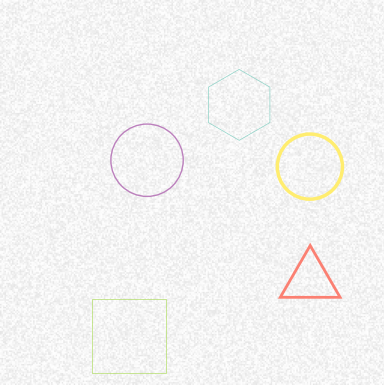[{"shape": "hexagon", "thickness": 0.5, "radius": 0.46, "center": [0.621, 0.728]}, {"shape": "triangle", "thickness": 2, "radius": 0.45, "center": [0.806, 0.273]}, {"shape": "square", "thickness": 0.5, "radius": 0.48, "center": [0.336, 0.127]}, {"shape": "circle", "thickness": 1, "radius": 0.47, "center": [0.382, 0.584]}, {"shape": "circle", "thickness": 2.5, "radius": 0.42, "center": [0.805, 0.567]}]